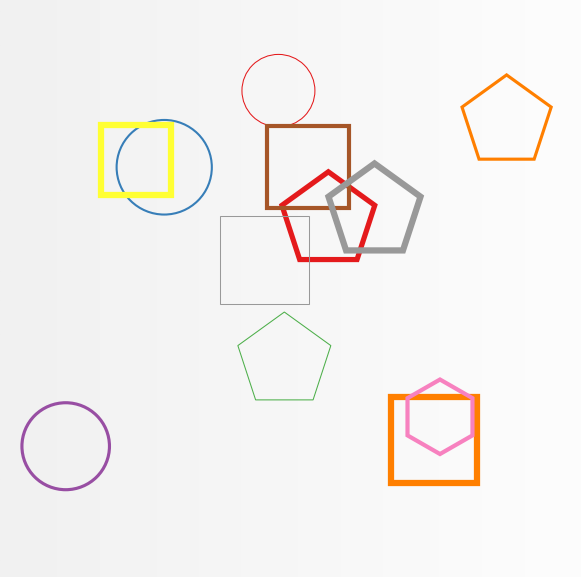[{"shape": "pentagon", "thickness": 2.5, "radius": 0.42, "center": [0.565, 0.618]}, {"shape": "circle", "thickness": 0.5, "radius": 0.31, "center": [0.479, 0.842]}, {"shape": "circle", "thickness": 1, "radius": 0.41, "center": [0.283, 0.71]}, {"shape": "pentagon", "thickness": 0.5, "radius": 0.42, "center": [0.489, 0.375]}, {"shape": "circle", "thickness": 1.5, "radius": 0.38, "center": [0.113, 0.226]}, {"shape": "pentagon", "thickness": 1.5, "radius": 0.4, "center": [0.872, 0.789]}, {"shape": "square", "thickness": 3, "radius": 0.37, "center": [0.747, 0.237]}, {"shape": "square", "thickness": 3, "radius": 0.3, "center": [0.234, 0.722]}, {"shape": "square", "thickness": 2, "radius": 0.35, "center": [0.53, 0.71]}, {"shape": "hexagon", "thickness": 2, "radius": 0.32, "center": [0.757, 0.277]}, {"shape": "square", "thickness": 0.5, "radius": 0.38, "center": [0.455, 0.549]}, {"shape": "pentagon", "thickness": 3, "radius": 0.42, "center": [0.644, 0.633]}]